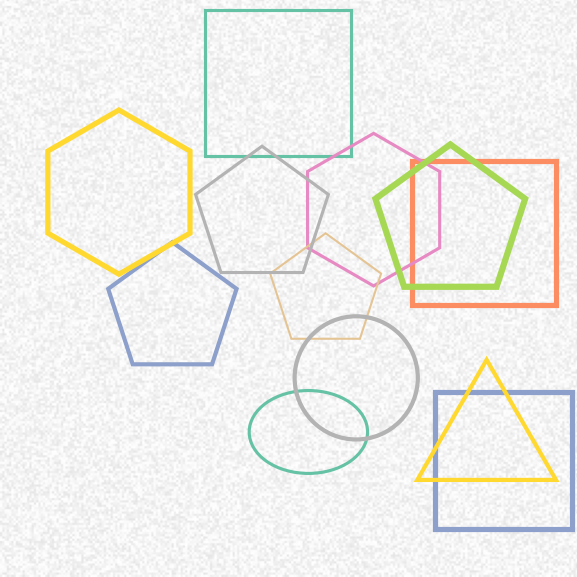[{"shape": "oval", "thickness": 1.5, "radius": 0.51, "center": [0.534, 0.251]}, {"shape": "square", "thickness": 1.5, "radius": 0.63, "center": [0.481, 0.855]}, {"shape": "square", "thickness": 2.5, "radius": 0.62, "center": [0.838, 0.596]}, {"shape": "pentagon", "thickness": 2, "radius": 0.58, "center": [0.298, 0.463]}, {"shape": "square", "thickness": 2.5, "radius": 0.59, "center": [0.871, 0.201]}, {"shape": "hexagon", "thickness": 1.5, "radius": 0.66, "center": [0.647, 0.636]}, {"shape": "pentagon", "thickness": 3, "radius": 0.68, "center": [0.78, 0.613]}, {"shape": "hexagon", "thickness": 2.5, "radius": 0.71, "center": [0.206, 0.666]}, {"shape": "triangle", "thickness": 2, "radius": 0.69, "center": [0.843, 0.237]}, {"shape": "pentagon", "thickness": 1, "radius": 0.5, "center": [0.564, 0.494]}, {"shape": "pentagon", "thickness": 1.5, "radius": 0.6, "center": [0.454, 0.625]}, {"shape": "circle", "thickness": 2, "radius": 0.53, "center": [0.617, 0.345]}]